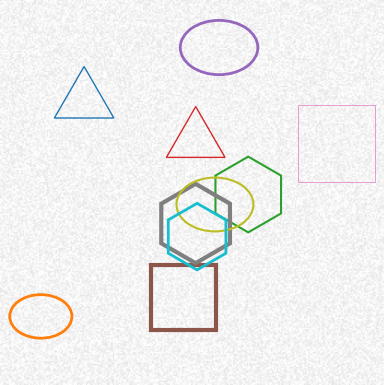[{"shape": "triangle", "thickness": 1, "radius": 0.45, "center": [0.218, 0.738]}, {"shape": "oval", "thickness": 2, "radius": 0.4, "center": [0.106, 0.178]}, {"shape": "hexagon", "thickness": 1.5, "radius": 0.49, "center": [0.645, 0.495]}, {"shape": "triangle", "thickness": 1, "radius": 0.44, "center": [0.508, 0.635]}, {"shape": "oval", "thickness": 2, "radius": 0.5, "center": [0.569, 0.877]}, {"shape": "square", "thickness": 3, "radius": 0.42, "center": [0.477, 0.228]}, {"shape": "square", "thickness": 0.5, "radius": 0.5, "center": [0.874, 0.627]}, {"shape": "hexagon", "thickness": 3, "radius": 0.51, "center": [0.508, 0.419]}, {"shape": "oval", "thickness": 1.5, "radius": 0.5, "center": [0.558, 0.469]}, {"shape": "hexagon", "thickness": 2, "radius": 0.43, "center": [0.512, 0.385]}]